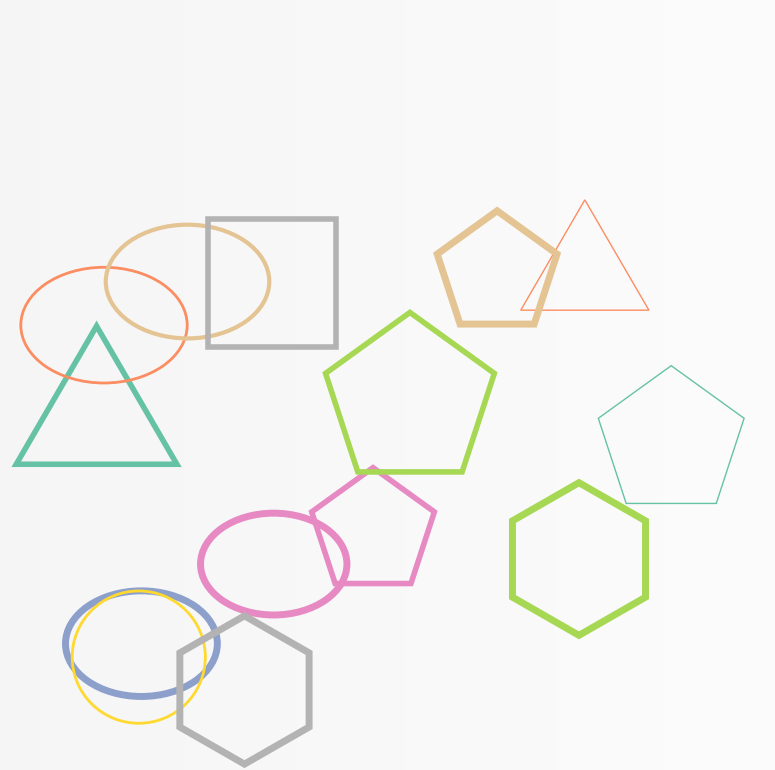[{"shape": "triangle", "thickness": 2, "radius": 0.6, "center": [0.125, 0.457]}, {"shape": "pentagon", "thickness": 0.5, "radius": 0.49, "center": [0.866, 0.426]}, {"shape": "triangle", "thickness": 0.5, "radius": 0.48, "center": [0.755, 0.645]}, {"shape": "oval", "thickness": 1, "radius": 0.54, "center": [0.134, 0.578]}, {"shape": "oval", "thickness": 2.5, "radius": 0.49, "center": [0.182, 0.164]}, {"shape": "pentagon", "thickness": 2, "radius": 0.42, "center": [0.481, 0.309]}, {"shape": "oval", "thickness": 2.5, "radius": 0.47, "center": [0.353, 0.267]}, {"shape": "pentagon", "thickness": 2, "radius": 0.57, "center": [0.529, 0.48]}, {"shape": "hexagon", "thickness": 2.5, "radius": 0.5, "center": [0.747, 0.274]}, {"shape": "circle", "thickness": 1, "radius": 0.43, "center": [0.179, 0.147]}, {"shape": "oval", "thickness": 1.5, "radius": 0.53, "center": [0.242, 0.634]}, {"shape": "pentagon", "thickness": 2.5, "radius": 0.41, "center": [0.641, 0.645]}, {"shape": "square", "thickness": 2, "radius": 0.41, "center": [0.351, 0.632]}, {"shape": "hexagon", "thickness": 2.5, "radius": 0.48, "center": [0.315, 0.104]}]